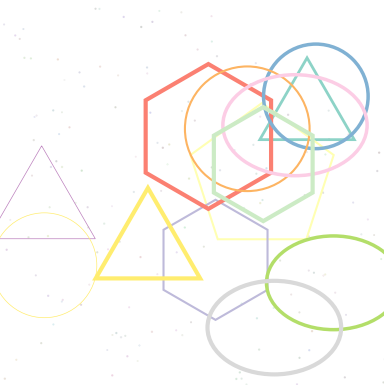[{"shape": "triangle", "thickness": 2, "radius": 0.71, "center": [0.798, 0.708]}, {"shape": "pentagon", "thickness": 1.5, "radius": 0.98, "center": [0.681, 0.537]}, {"shape": "hexagon", "thickness": 1.5, "radius": 0.78, "center": [0.56, 0.325]}, {"shape": "hexagon", "thickness": 3, "radius": 0.94, "center": [0.541, 0.646]}, {"shape": "circle", "thickness": 2.5, "radius": 0.68, "center": [0.82, 0.75]}, {"shape": "circle", "thickness": 1.5, "radius": 0.81, "center": [0.642, 0.666]}, {"shape": "oval", "thickness": 2.5, "radius": 0.87, "center": [0.866, 0.265]}, {"shape": "oval", "thickness": 2.5, "radius": 0.94, "center": [0.766, 0.675]}, {"shape": "oval", "thickness": 3, "radius": 0.87, "center": [0.713, 0.149]}, {"shape": "triangle", "thickness": 0.5, "radius": 0.8, "center": [0.108, 0.46]}, {"shape": "hexagon", "thickness": 3, "radius": 0.74, "center": [0.684, 0.574]}, {"shape": "circle", "thickness": 0.5, "radius": 0.68, "center": [0.115, 0.311]}, {"shape": "triangle", "thickness": 3, "radius": 0.78, "center": [0.384, 0.355]}]